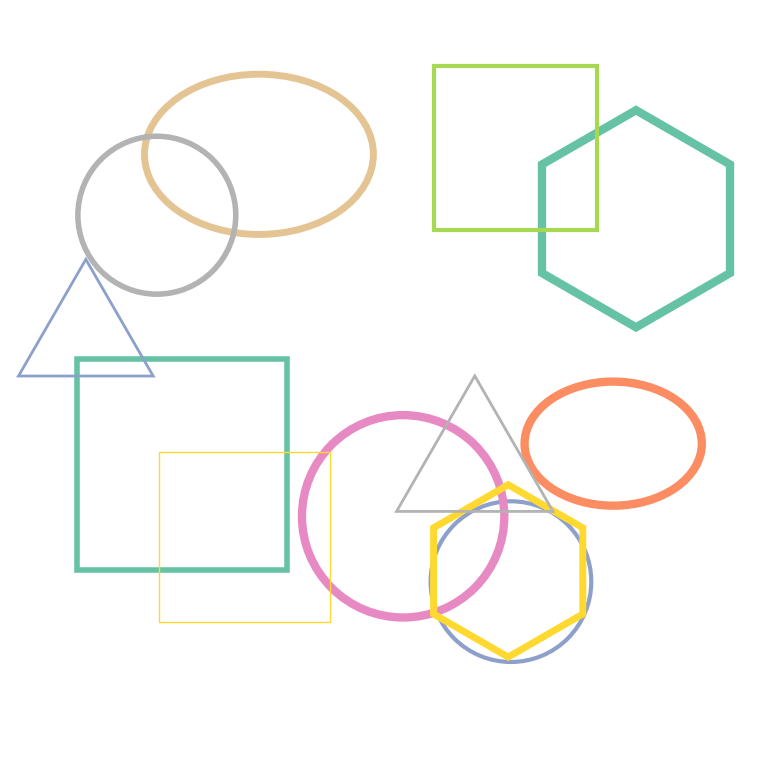[{"shape": "square", "thickness": 2, "radius": 0.68, "center": [0.236, 0.397]}, {"shape": "hexagon", "thickness": 3, "radius": 0.7, "center": [0.826, 0.716]}, {"shape": "oval", "thickness": 3, "radius": 0.58, "center": [0.796, 0.424]}, {"shape": "circle", "thickness": 1.5, "radius": 0.52, "center": [0.664, 0.245]}, {"shape": "triangle", "thickness": 1, "radius": 0.5, "center": [0.111, 0.562]}, {"shape": "circle", "thickness": 3, "radius": 0.66, "center": [0.524, 0.329]}, {"shape": "square", "thickness": 1.5, "radius": 0.53, "center": [0.67, 0.807]}, {"shape": "square", "thickness": 0.5, "radius": 0.55, "center": [0.318, 0.302]}, {"shape": "hexagon", "thickness": 2.5, "radius": 0.56, "center": [0.66, 0.259]}, {"shape": "oval", "thickness": 2.5, "radius": 0.74, "center": [0.336, 0.8]}, {"shape": "circle", "thickness": 2, "radius": 0.51, "center": [0.204, 0.721]}, {"shape": "triangle", "thickness": 1, "radius": 0.59, "center": [0.617, 0.394]}]